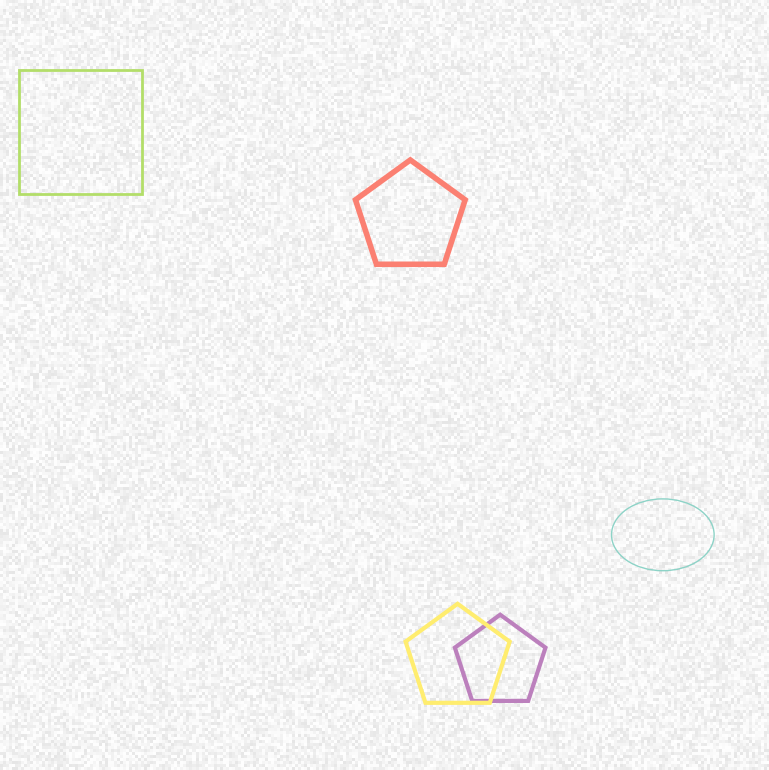[{"shape": "oval", "thickness": 0.5, "radius": 0.33, "center": [0.861, 0.305]}, {"shape": "pentagon", "thickness": 2, "radius": 0.37, "center": [0.533, 0.717]}, {"shape": "square", "thickness": 1, "radius": 0.4, "center": [0.104, 0.829]}, {"shape": "pentagon", "thickness": 1.5, "radius": 0.31, "center": [0.65, 0.14]}, {"shape": "pentagon", "thickness": 1.5, "radius": 0.36, "center": [0.594, 0.145]}]